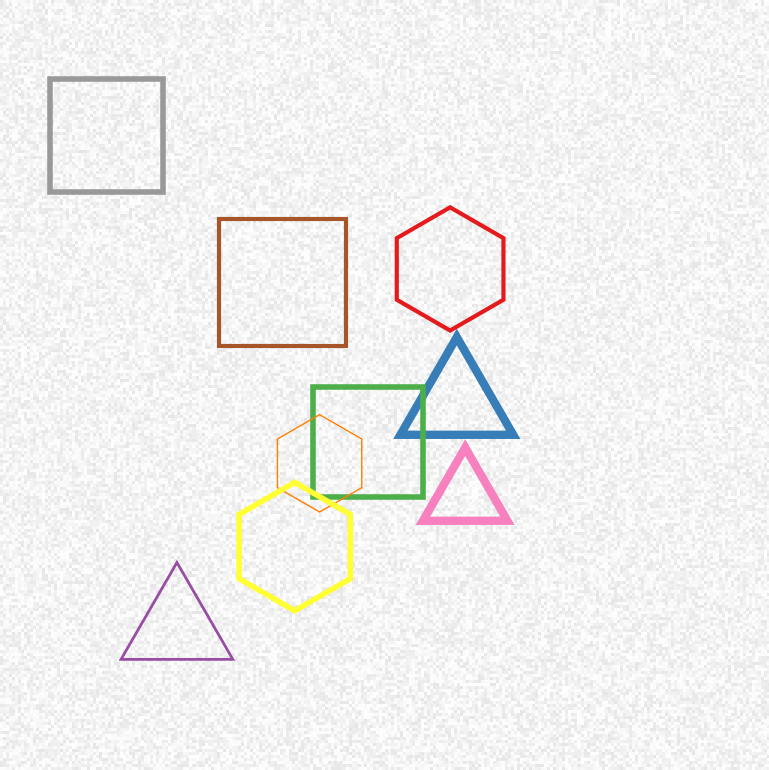[{"shape": "hexagon", "thickness": 1.5, "radius": 0.4, "center": [0.585, 0.651]}, {"shape": "triangle", "thickness": 3, "radius": 0.42, "center": [0.593, 0.478]}, {"shape": "square", "thickness": 2, "radius": 0.36, "center": [0.478, 0.426]}, {"shape": "triangle", "thickness": 1, "radius": 0.42, "center": [0.23, 0.186]}, {"shape": "hexagon", "thickness": 0.5, "radius": 0.32, "center": [0.415, 0.398]}, {"shape": "hexagon", "thickness": 2, "radius": 0.42, "center": [0.383, 0.29]}, {"shape": "square", "thickness": 1.5, "radius": 0.41, "center": [0.367, 0.633]}, {"shape": "triangle", "thickness": 3, "radius": 0.32, "center": [0.604, 0.355]}, {"shape": "square", "thickness": 2, "radius": 0.37, "center": [0.138, 0.824]}]